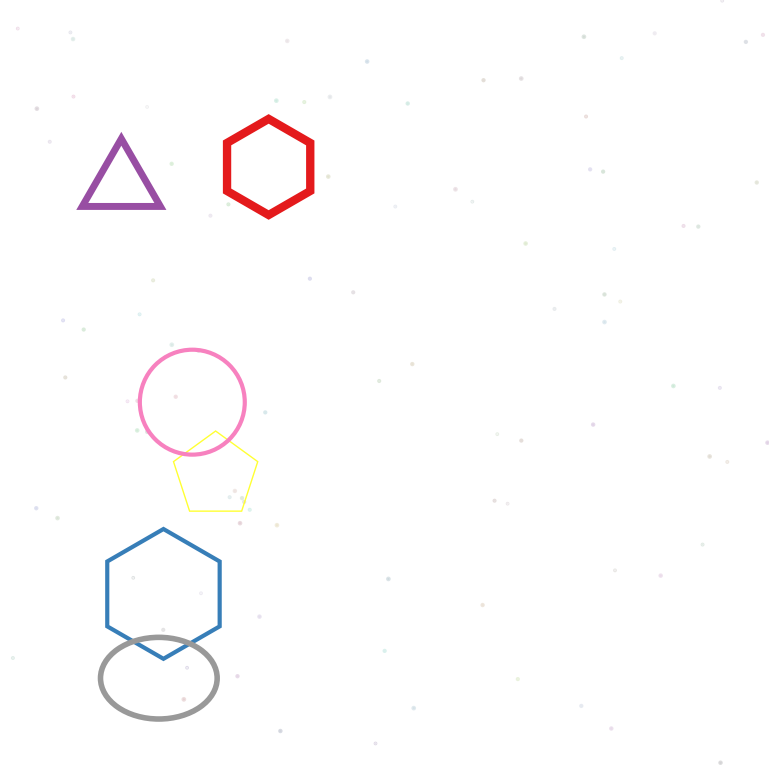[{"shape": "hexagon", "thickness": 3, "radius": 0.31, "center": [0.349, 0.783]}, {"shape": "hexagon", "thickness": 1.5, "radius": 0.42, "center": [0.212, 0.229]}, {"shape": "triangle", "thickness": 2.5, "radius": 0.29, "center": [0.158, 0.761]}, {"shape": "pentagon", "thickness": 0.5, "radius": 0.29, "center": [0.28, 0.383]}, {"shape": "circle", "thickness": 1.5, "radius": 0.34, "center": [0.25, 0.478]}, {"shape": "oval", "thickness": 2, "radius": 0.38, "center": [0.206, 0.119]}]